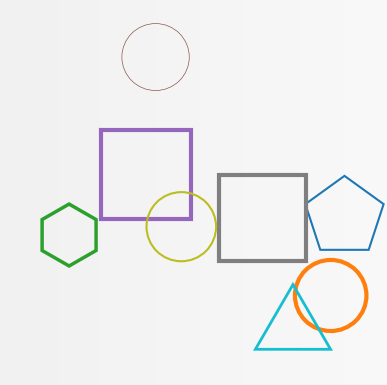[{"shape": "pentagon", "thickness": 1.5, "radius": 0.53, "center": [0.889, 0.437]}, {"shape": "circle", "thickness": 3, "radius": 0.46, "center": [0.853, 0.233]}, {"shape": "hexagon", "thickness": 2.5, "radius": 0.4, "center": [0.178, 0.39]}, {"shape": "square", "thickness": 3, "radius": 0.58, "center": [0.377, 0.547]}, {"shape": "circle", "thickness": 0.5, "radius": 0.43, "center": [0.401, 0.852]}, {"shape": "square", "thickness": 3, "radius": 0.56, "center": [0.678, 0.434]}, {"shape": "circle", "thickness": 1.5, "radius": 0.45, "center": [0.468, 0.411]}, {"shape": "triangle", "thickness": 2, "radius": 0.56, "center": [0.756, 0.149]}]